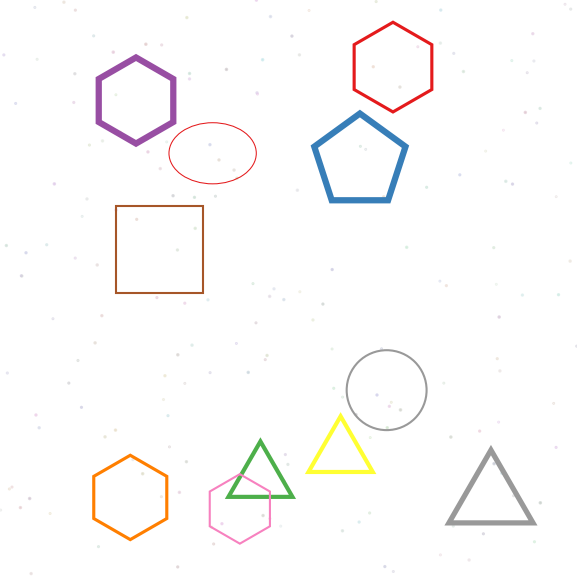[{"shape": "hexagon", "thickness": 1.5, "radius": 0.39, "center": [0.681, 0.883]}, {"shape": "oval", "thickness": 0.5, "radius": 0.38, "center": [0.368, 0.734]}, {"shape": "pentagon", "thickness": 3, "radius": 0.42, "center": [0.623, 0.72]}, {"shape": "triangle", "thickness": 2, "radius": 0.32, "center": [0.451, 0.171]}, {"shape": "hexagon", "thickness": 3, "radius": 0.37, "center": [0.236, 0.825]}, {"shape": "hexagon", "thickness": 1.5, "radius": 0.37, "center": [0.226, 0.138]}, {"shape": "triangle", "thickness": 2, "radius": 0.32, "center": [0.59, 0.214]}, {"shape": "square", "thickness": 1, "radius": 0.38, "center": [0.276, 0.568]}, {"shape": "hexagon", "thickness": 1, "radius": 0.3, "center": [0.415, 0.118]}, {"shape": "circle", "thickness": 1, "radius": 0.35, "center": [0.669, 0.324]}, {"shape": "triangle", "thickness": 2.5, "radius": 0.42, "center": [0.85, 0.136]}]